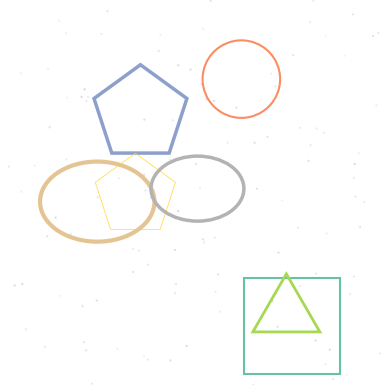[{"shape": "square", "thickness": 1.5, "radius": 0.62, "center": [0.759, 0.154]}, {"shape": "circle", "thickness": 1.5, "radius": 0.5, "center": [0.627, 0.795]}, {"shape": "pentagon", "thickness": 2.5, "radius": 0.63, "center": [0.365, 0.705]}, {"shape": "triangle", "thickness": 2, "radius": 0.5, "center": [0.744, 0.188]}, {"shape": "pentagon", "thickness": 0.5, "radius": 0.55, "center": [0.352, 0.493]}, {"shape": "oval", "thickness": 3, "radius": 0.74, "center": [0.253, 0.476]}, {"shape": "oval", "thickness": 2.5, "radius": 0.6, "center": [0.513, 0.51]}]